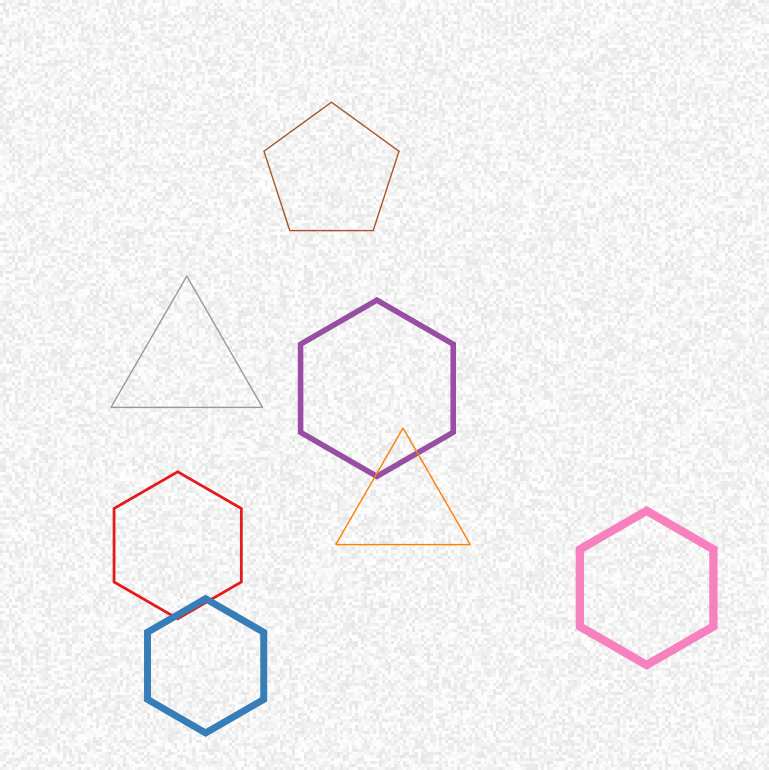[{"shape": "hexagon", "thickness": 1, "radius": 0.48, "center": [0.231, 0.292]}, {"shape": "hexagon", "thickness": 2.5, "radius": 0.44, "center": [0.267, 0.135]}, {"shape": "hexagon", "thickness": 2, "radius": 0.57, "center": [0.489, 0.496]}, {"shape": "triangle", "thickness": 0.5, "radius": 0.5, "center": [0.523, 0.343]}, {"shape": "pentagon", "thickness": 0.5, "radius": 0.46, "center": [0.431, 0.775]}, {"shape": "hexagon", "thickness": 3, "radius": 0.5, "center": [0.84, 0.236]}, {"shape": "triangle", "thickness": 0.5, "radius": 0.57, "center": [0.243, 0.528]}]